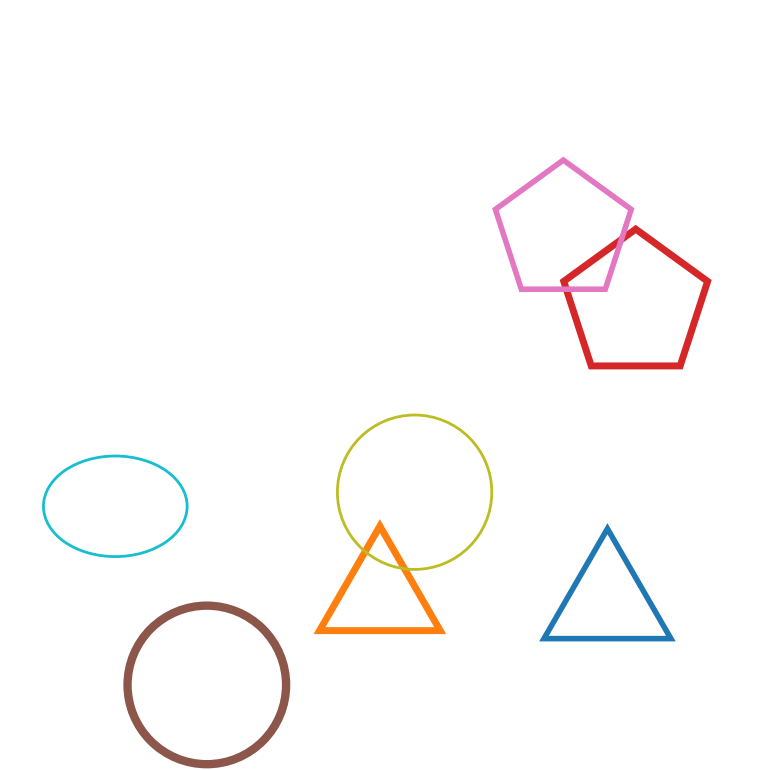[{"shape": "triangle", "thickness": 2, "radius": 0.48, "center": [0.789, 0.218]}, {"shape": "triangle", "thickness": 2.5, "radius": 0.45, "center": [0.493, 0.226]}, {"shape": "pentagon", "thickness": 2.5, "radius": 0.49, "center": [0.826, 0.604]}, {"shape": "circle", "thickness": 3, "radius": 0.51, "center": [0.269, 0.11]}, {"shape": "pentagon", "thickness": 2, "radius": 0.46, "center": [0.732, 0.699]}, {"shape": "circle", "thickness": 1, "radius": 0.5, "center": [0.538, 0.361]}, {"shape": "oval", "thickness": 1, "radius": 0.47, "center": [0.15, 0.342]}]